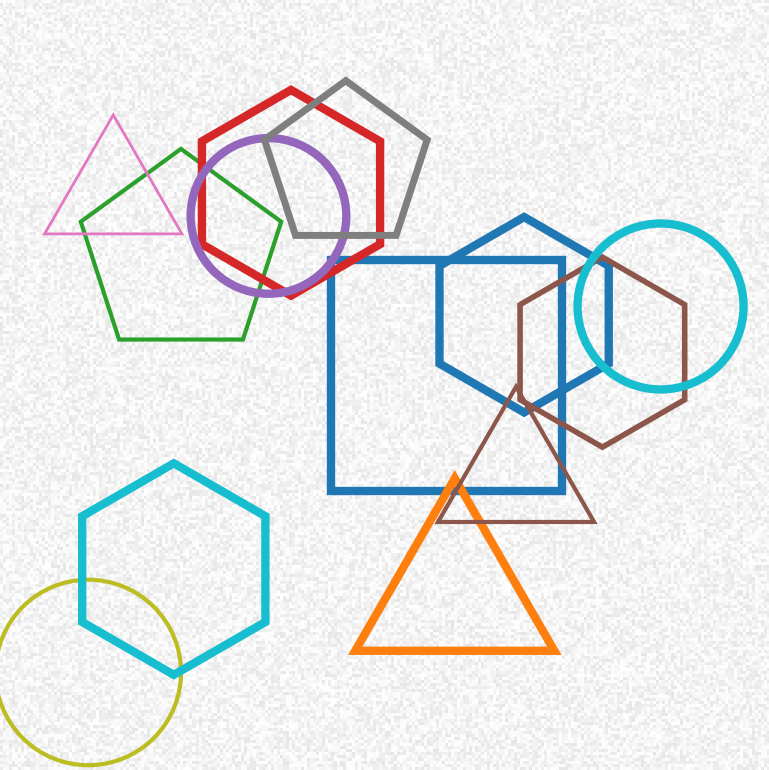[{"shape": "hexagon", "thickness": 3, "radius": 0.63, "center": [0.681, 0.591]}, {"shape": "square", "thickness": 3, "radius": 0.75, "center": [0.58, 0.513]}, {"shape": "triangle", "thickness": 3, "radius": 0.75, "center": [0.591, 0.229]}, {"shape": "pentagon", "thickness": 1.5, "radius": 0.68, "center": [0.235, 0.67]}, {"shape": "hexagon", "thickness": 3, "radius": 0.67, "center": [0.378, 0.75]}, {"shape": "circle", "thickness": 3, "radius": 0.51, "center": [0.349, 0.72]}, {"shape": "triangle", "thickness": 1.5, "radius": 0.59, "center": [0.67, 0.381]}, {"shape": "hexagon", "thickness": 2, "radius": 0.62, "center": [0.782, 0.543]}, {"shape": "triangle", "thickness": 1, "radius": 0.51, "center": [0.147, 0.748]}, {"shape": "pentagon", "thickness": 2.5, "radius": 0.56, "center": [0.449, 0.784]}, {"shape": "circle", "thickness": 1.5, "radius": 0.6, "center": [0.115, 0.127]}, {"shape": "circle", "thickness": 3, "radius": 0.54, "center": [0.858, 0.602]}, {"shape": "hexagon", "thickness": 3, "radius": 0.69, "center": [0.226, 0.261]}]